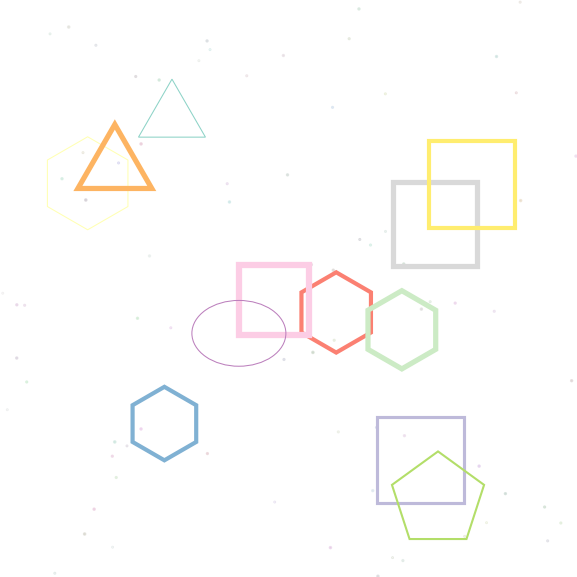[{"shape": "triangle", "thickness": 0.5, "radius": 0.33, "center": [0.298, 0.795]}, {"shape": "hexagon", "thickness": 0.5, "radius": 0.4, "center": [0.152, 0.682]}, {"shape": "square", "thickness": 1.5, "radius": 0.38, "center": [0.729, 0.202]}, {"shape": "hexagon", "thickness": 2, "radius": 0.35, "center": [0.582, 0.458]}, {"shape": "hexagon", "thickness": 2, "radius": 0.32, "center": [0.285, 0.266]}, {"shape": "triangle", "thickness": 2.5, "radius": 0.37, "center": [0.199, 0.71]}, {"shape": "pentagon", "thickness": 1, "radius": 0.42, "center": [0.758, 0.134]}, {"shape": "square", "thickness": 3, "radius": 0.3, "center": [0.475, 0.48]}, {"shape": "square", "thickness": 2.5, "radius": 0.36, "center": [0.754, 0.611]}, {"shape": "oval", "thickness": 0.5, "radius": 0.41, "center": [0.414, 0.422]}, {"shape": "hexagon", "thickness": 2.5, "radius": 0.34, "center": [0.696, 0.428]}, {"shape": "square", "thickness": 2, "radius": 0.38, "center": [0.817, 0.68]}]